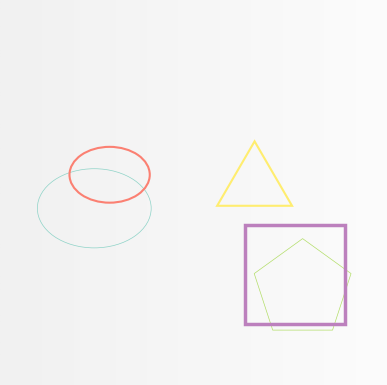[{"shape": "oval", "thickness": 0.5, "radius": 0.73, "center": [0.243, 0.459]}, {"shape": "oval", "thickness": 1.5, "radius": 0.52, "center": [0.283, 0.546]}, {"shape": "pentagon", "thickness": 0.5, "radius": 0.66, "center": [0.781, 0.249]}, {"shape": "square", "thickness": 2.5, "radius": 0.64, "center": [0.761, 0.288]}, {"shape": "triangle", "thickness": 1.5, "radius": 0.56, "center": [0.657, 0.521]}]